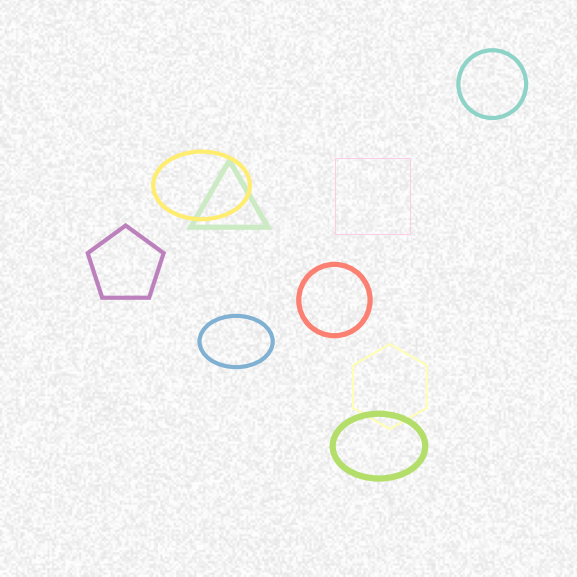[{"shape": "circle", "thickness": 2, "radius": 0.29, "center": [0.852, 0.854]}, {"shape": "hexagon", "thickness": 1, "radius": 0.37, "center": [0.675, 0.33]}, {"shape": "circle", "thickness": 2.5, "radius": 0.31, "center": [0.579, 0.48]}, {"shape": "oval", "thickness": 2, "radius": 0.32, "center": [0.409, 0.408]}, {"shape": "oval", "thickness": 3, "radius": 0.4, "center": [0.656, 0.227]}, {"shape": "square", "thickness": 0.5, "radius": 0.33, "center": [0.645, 0.66]}, {"shape": "pentagon", "thickness": 2, "radius": 0.35, "center": [0.218, 0.54]}, {"shape": "triangle", "thickness": 2.5, "radius": 0.39, "center": [0.397, 0.644]}, {"shape": "oval", "thickness": 2, "radius": 0.42, "center": [0.349, 0.678]}]